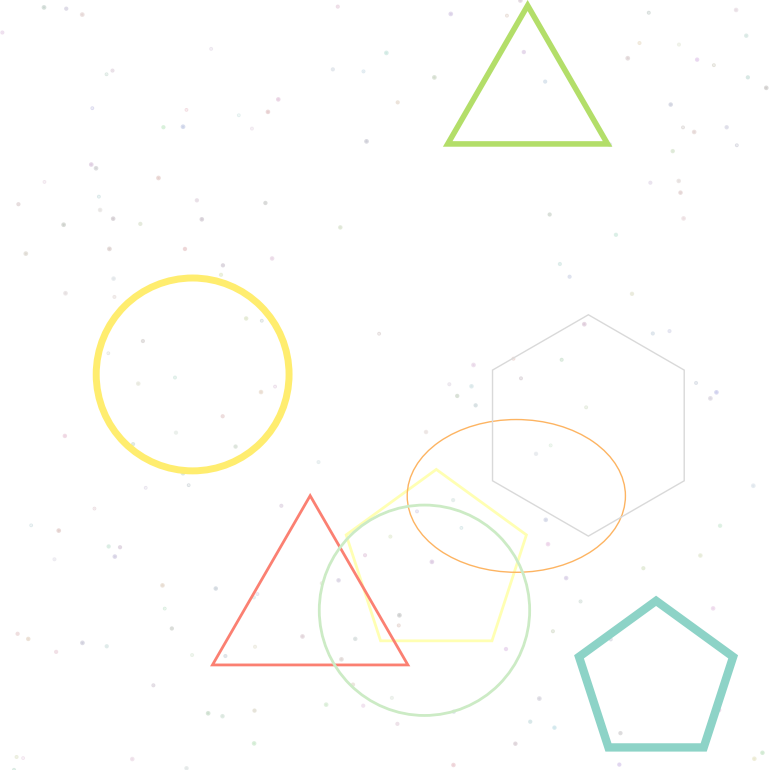[{"shape": "pentagon", "thickness": 3, "radius": 0.53, "center": [0.852, 0.114]}, {"shape": "pentagon", "thickness": 1, "radius": 0.62, "center": [0.567, 0.267]}, {"shape": "triangle", "thickness": 1, "radius": 0.73, "center": [0.403, 0.21]}, {"shape": "oval", "thickness": 0.5, "radius": 0.71, "center": [0.671, 0.356]}, {"shape": "triangle", "thickness": 2, "radius": 0.6, "center": [0.685, 0.873]}, {"shape": "hexagon", "thickness": 0.5, "radius": 0.72, "center": [0.764, 0.447]}, {"shape": "circle", "thickness": 1, "radius": 0.68, "center": [0.551, 0.207]}, {"shape": "circle", "thickness": 2.5, "radius": 0.63, "center": [0.25, 0.514]}]